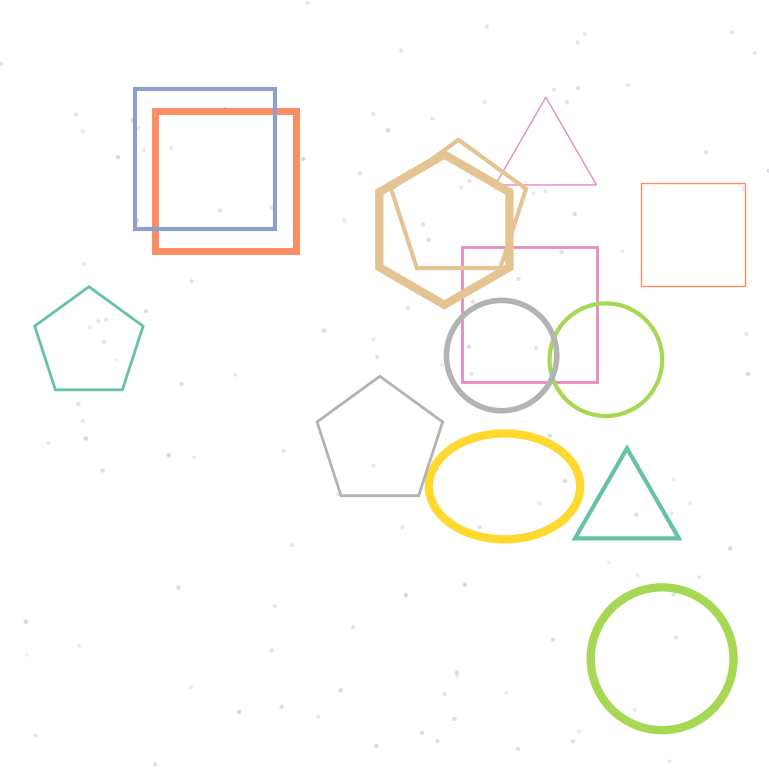[{"shape": "triangle", "thickness": 1.5, "radius": 0.39, "center": [0.814, 0.34]}, {"shape": "pentagon", "thickness": 1, "radius": 0.37, "center": [0.115, 0.554]}, {"shape": "square", "thickness": 2.5, "radius": 0.46, "center": [0.293, 0.765]}, {"shape": "square", "thickness": 0.5, "radius": 0.33, "center": [0.9, 0.696]}, {"shape": "square", "thickness": 1.5, "radius": 0.45, "center": [0.266, 0.794]}, {"shape": "square", "thickness": 1, "radius": 0.44, "center": [0.687, 0.592]}, {"shape": "triangle", "thickness": 0.5, "radius": 0.38, "center": [0.709, 0.798]}, {"shape": "circle", "thickness": 3, "radius": 0.46, "center": [0.86, 0.144]}, {"shape": "circle", "thickness": 1.5, "radius": 0.37, "center": [0.787, 0.533]}, {"shape": "oval", "thickness": 3, "radius": 0.49, "center": [0.655, 0.368]}, {"shape": "hexagon", "thickness": 3, "radius": 0.49, "center": [0.577, 0.702]}, {"shape": "pentagon", "thickness": 1.5, "radius": 0.46, "center": [0.596, 0.726]}, {"shape": "pentagon", "thickness": 1, "radius": 0.43, "center": [0.493, 0.426]}, {"shape": "circle", "thickness": 2, "radius": 0.36, "center": [0.651, 0.538]}]